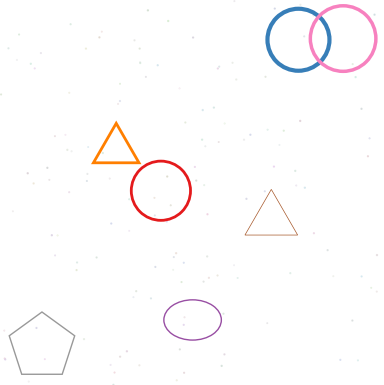[{"shape": "circle", "thickness": 2, "radius": 0.38, "center": [0.418, 0.505]}, {"shape": "circle", "thickness": 3, "radius": 0.4, "center": [0.775, 0.897]}, {"shape": "oval", "thickness": 1, "radius": 0.37, "center": [0.5, 0.169]}, {"shape": "triangle", "thickness": 2, "radius": 0.34, "center": [0.302, 0.611]}, {"shape": "triangle", "thickness": 0.5, "radius": 0.4, "center": [0.705, 0.429]}, {"shape": "circle", "thickness": 2.5, "radius": 0.43, "center": [0.891, 0.9]}, {"shape": "pentagon", "thickness": 1, "radius": 0.45, "center": [0.109, 0.1]}]